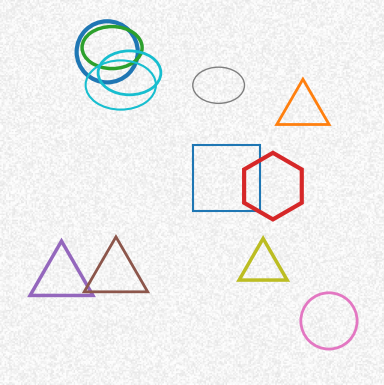[{"shape": "square", "thickness": 1.5, "radius": 0.43, "center": [0.588, 0.538]}, {"shape": "circle", "thickness": 3, "radius": 0.4, "center": [0.278, 0.865]}, {"shape": "triangle", "thickness": 2, "radius": 0.39, "center": [0.787, 0.716]}, {"shape": "oval", "thickness": 2.5, "radius": 0.39, "center": [0.291, 0.876]}, {"shape": "hexagon", "thickness": 3, "radius": 0.43, "center": [0.709, 0.517]}, {"shape": "triangle", "thickness": 2.5, "radius": 0.47, "center": [0.16, 0.28]}, {"shape": "triangle", "thickness": 2, "radius": 0.48, "center": [0.301, 0.29]}, {"shape": "circle", "thickness": 2, "radius": 0.37, "center": [0.854, 0.166]}, {"shape": "oval", "thickness": 1, "radius": 0.34, "center": [0.568, 0.779]}, {"shape": "triangle", "thickness": 2.5, "radius": 0.36, "center": [0.683, 0.309]}, {"shape": "oval", "thickness": 2, "radius": 0.41, "center": [0.336, 0.811]}, {"shape": "oval", "thickness": 1.5, "radius": 0.46, "center": [0.314, 0.779]}]